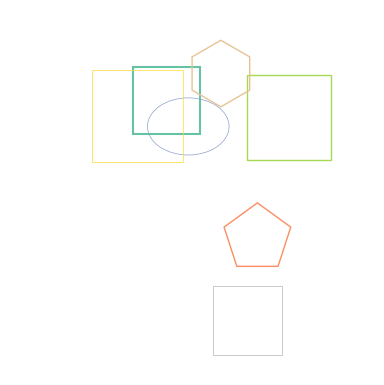[{"shape": "square", "thickness": 1.5, "radius": 0.44, "center": [0.433, 0.739]}, {"shape": "pentagon", "thickness": 1, "radius": 0.46, "center": [0.669, 0.382]}, {"shape": "oval", "thickness": 0.5, "radius": 0.53, "center": [0.489, 0.672]}, {"shape": "square", "thickness": 1, "radius": 0.55, "center": [0.75, 0.694]}, {"shape": "square", "thickness": 0.5, "radius": 0.59, "center": [0.357, 0.699]}, {"shape": "hexagon", "thickness": 1, "radius": 0.43, "center": [0.574, 0.809]}, {"shape": "square", "thickness": 0.5, "radius": 0.45, "center": [0.643, 0.167]}]